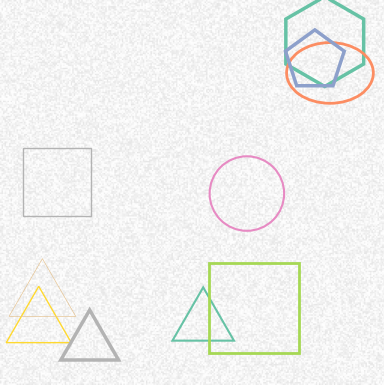[{"shape": "hexagon", "thickness": 2.5, "radius": 0.58, "center": [0.844, 0.892]}, {"shape": "triangle", "thickness": 1.5, "radius": 0.46, "center": [0.528, 0.161]}, {"shape": "oval", "thickness": 2, "radius": 0.56, "center": [0.857, 0.811]}, {"shape": "pentagon", "thickness": 2.5, "radius": 0.4, "center": [0.818, 0.842]}, {"shape": "circle", "thickness": 1.5, "radius": 0.48, "center": [0.641, 0.497]}, {"shape": "square", "thickness": 2, "radius": 0.58, "center": [0.66, 0.201]}, {"shape": "triangle", "thickness": 1, "radius": 0.49, "center": [0.101, 0.159]}, {"shape": "triangle", "thickness": 0.5, "radius": 0.5, "center": [0.11, 0.228]}, {"shape": "triangle", "thickness": 2.5, "radius": 0.43, "center": [0.233, 0.108]}, {"shape": "square", "thickness": 1, "radius": 0.44, "center": [0.147, 0.527]}]